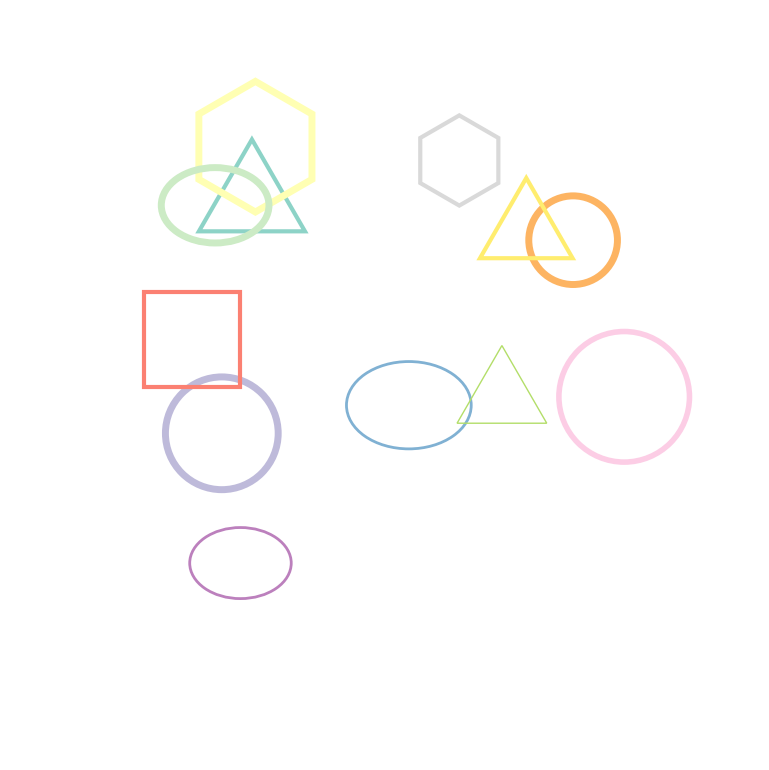[{"shape": "triangle", "thickness": 1.5, "radius": 0.4, "center": [0.327, 0.739]}, {"shape": "hexagon", "thickness": 2.5, "radius": 0.42, "center": [0.332, 0.809]}, {"shape": "circle", "thickness": 2.5, "radius": 0.37, "center": [0.288, 0.437]}, {"shape": "square", "thickness": 1.5, "radius": 0.31, "center": [0.25, 0.559]}, {"shape": "oval", "thickness": 1, "radius": 0.41, "center": [0.531, 0.474]}, {"shape": "circle", "thickness": 2.5, "radius": 0.29, "center": [0.744, 0.688]}, {"shape": "triangle", "thickness": 0.5, "radius": 0.34, "center": [0.652, 0.484]}, {"shape": "circle", "thickness": 2, "radius": 0.42, "center": [0.811, 0.485]}, {"shape": "hexagon", "thickness": 1.5, "radius": 0.29, "center": [0.597, 0.792]}, {"shape": "oval", "thickness": 1, "radius": 0.33, "center": [0.312, 0.269]}, {"shape": "oval", "thickness": 2.5, "radius": 0.35, "center": [0.279, 0.733]}, {"shape": "triangle", "thickness": 1.5, "radius": 0.35, "center": [0.683, 0.699]}]